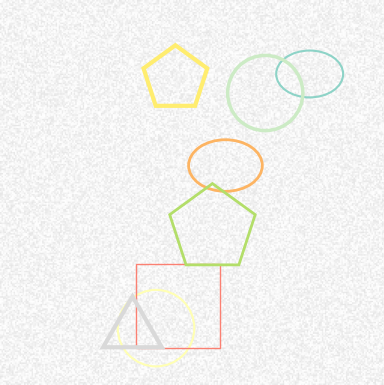[{"shape": "oval", "thickness": 1.5, "radius": 0.43, "center": [0.804, 0.808]}, {"shape": "circle", "thickness": 1.5, "radius": 0.5, "center": [0.405, 0.148]}, {"shape": "square", "thickness": 1, "radius": 0.54, "center": [0.462, 0.205]}, {"shape": "oval", "thickness": 2, "radius": 0.48, "center": [0.586, 0.57]}, {"shape": "pentagon", "thickness": 2, "radius": 0.58, "center": [0.552, 0.406]}, {"shape": "triangle", "thickness": 3, "radius": 0.44, "center": [0.344, 0.142]}, {"shape": "circle", "thickness": 2.5, "radius": 0.49, "center": [0.689, 0.758]}, {"shape": "pentagon", "thickness": 3, "radius": 0.43, "center": [0.456, 0.796]}]